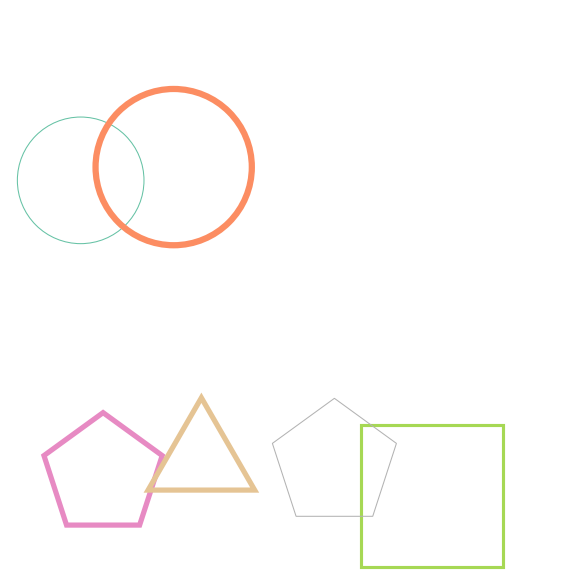[{"shape": "circle", "thickness": 0.5, "radius": 0.55, "center": [0.14, 0.687]}, {"shape": "circle", "thickness": 3, "radius": 0.68, "center": [0.301, 0.71]}, {"shape": "pentagon", "thickness": 2.5, "radius": 0.54, "center": [0.179, 0.177]}, {"shape": "square", "thickness": 1.5, "radius": 0.61, "center": [0.748, 0.14]}, {"shape": "triangle", "thickness": 2.5, "radius": 0.53, "center": [0.349, 0.204]}, {"shape": "pentagon", "thickness": 0.5, "radius": 0.56, "center": [0.579, 0.196]}]